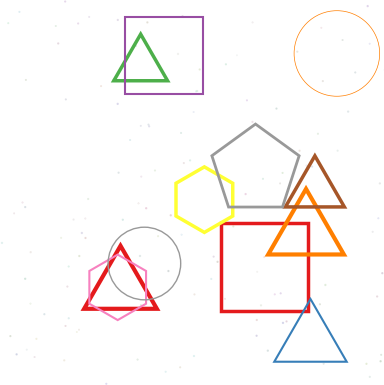[{"shape": "square", "thickness": 2.5, "radius": 0.57, "center": [0.687, 0.305]}, {"shape": "triangle", "thickness": 3, "radius": 0.55, "center": [0.313, 0.252]}, {"shape": "triangle", "thickness": 1.5, "radius": 0.54, "center": [0.806, 0.115]}, {"shape": "triangle", "thickness": 2.5, "radius": 0.4, "center": [0.365, 0.831]}, {"shape": "square", "thickness": 1.5, "radius": 0.5, "center": [0.426, 0.855]}, {"shape": "circle", "thickness": 0.5, "radius": 0.56, "center": [0.875, 0.861]}, {"shape": "triangle", "thickness": 3, "radius": 0.57, "center": [0.795, 0.396]}, {"shape": "hexagon", "thickness": 2.5, "radius": 0.43, "center": [0.531, 0.481]}, {"shape": "triangle", "thickness": 2.5, "radius": 0.44, "center": [0.818, 0.507]}, {"shape": "hexagon", "thickness": 1.5, "radius": 0.43, "center": [0.306, 0.254]}, {"shape": "circle", "thickness": 1, "radius": 0.47, "center": [0.375, 0.316]}, {"shape": "pentagon", "thickness": 2, "radius": 0.6, "center": [0.664, 0.559]}]